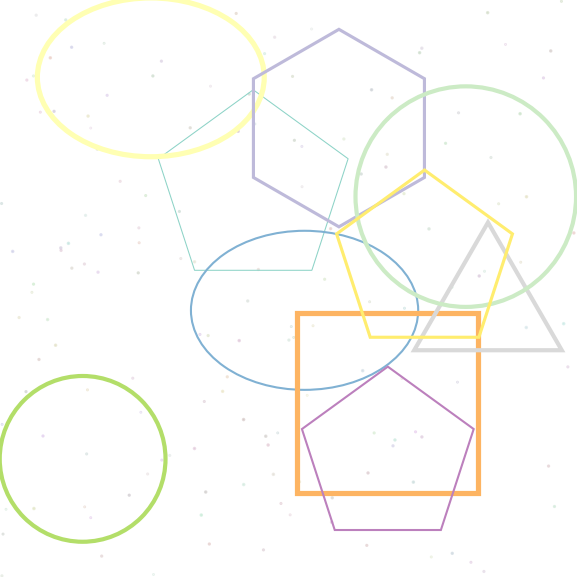[{"shape": "pentagon", "thickness": 0.5, "radius": 0.86, "center": [0.438, 0.671]}, {"shape": "oval", "thickness": 2.5, "radius": 0.98, "center": [0.261, 0.865]}, {"shape": "hexagon", "thickness": 1.5, "radius": 0.85, "center": [0.587, 0.777]}, {"shape": "oval", "thickness": 1, "radius": 0.98, "center": [0.527, 0.462]}, {"shape": "square", "thickness": 2.5, "radius": 0.78, "center": [0.671, 0.301]}, {"shape": "circle", "thickness": 2, "radius": 0.72, "center": [0.143, 0.205]}, {"shape": "triangle", "thickness": 2, "radius": 0.74, "center": [0.845, 0.466]}, {"shape": "pentagon", "thickness": 1, "radius": 0.78, "center": [0.672, 0.208]}, {"shape": "circle", "thickness": 2, "radius": 0.95, "center": [0.807, 0.659]}, {"shape": "pentagon", "thickness": 1.5, "radius": 0.8, "center": [0.735, 0.545]}]